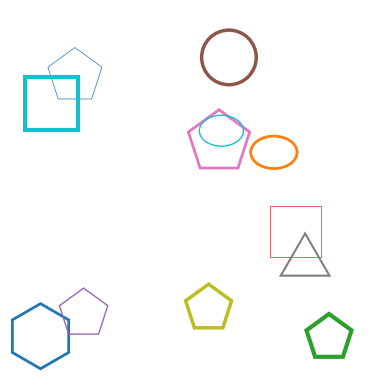[{"shape": "pentagon", "thickness": 0.5, "radius": 0.37, "center": [0.195, 0.803]}, {"shape": "hexagon", "thickness": 2, "radius": 0.42, "center": [0.105, 0.127]}, {"shape": "oval", "thickness": 2, "radius": 0.3, "center": [0.711, 0.604]}, {"shape": "pentagon", "thickness": 3, "radius": 0.31, "center": [0.855, 0.123]}, {"shape": "square", "thickness": 0.5, "radius": 0.33, "center": [0.769, 0.398]}, {"shape": "pentagon", "thickness": 1, "radius": 0.33, "center": [0.217, 0.186]}, {"shape": "circle", "thickness": 2.5, "radius": 0.35, "center": [0.595, 0.851]}, {"shape": "pentagon", "thickness": 2, "radius": 0.42, "center": [0.569, 0.631]}, {"shape": "triangle", "thickness": 1.5, "radius": 0.37, "center": [0.793, 0.321]}, {"shape": "pentagon", "thickness": 2.5, "radius": 0.31, "center": [0.542, 0.199]}, {"shape": "oval", "thickness": 1, "radius": 0.29, "center": [0.575, 0.66]}, {"shape": "square", "thickness": 3, "radius": 0.34, "center": [0.135, 0.732]}]